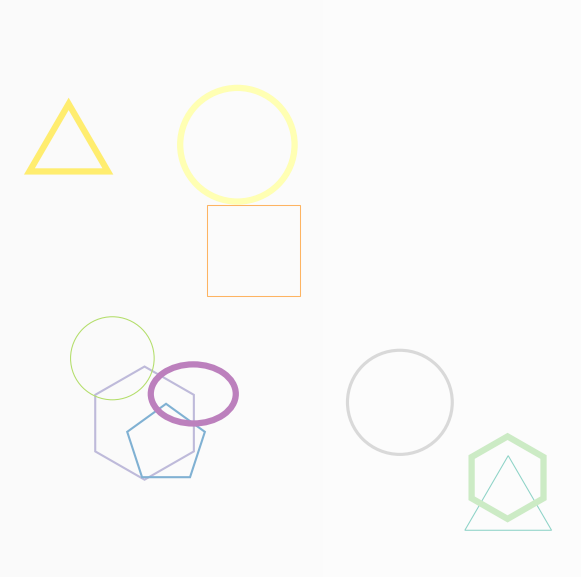[{"shape": "triangle", "thickness": 0.5, "radius": 0.43, "center": [0.874, 0.124]}, {"shape": "circle", "thickness": 3, "radius": 0.49, "center": [0.408, 0.749]}, {"shape": "hexagon", "thickness": 1, "radius": 0.49, "center": [0.249, 0.266]}, {"shape": "pentagon", "thickness": 1, "radius": 0.35, "center": [0.286, 0.23]}, {"shape": "square", "thickness": 0.5, "radius": 0.4, "center": [0.436, 0.565]}, {"shape": "circle", "thickness": 0.5, "radius": 0.36, "center": [0.193, 0.379]}, {"shape": "circle", "thickness": 1.5, "radius": 0.45, "center": [0.688, 0.302]}, {"shape": "oval", "thickness": 3, "radius": 0.37, "center": [0.333, 0.317]}, {"shape": "hexagon", "thickness": 3, "radius": 0.36, "center": [0.873, 0.172]}, {"shape": "triangle", "thickness": 3, "radius": 0.39, "center": [0.118, 0.741]}]